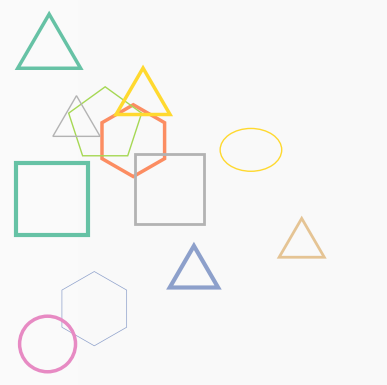[{"shape": "square", "thickness": 3, "radius": 0.47, "center": [0.134, 0.482]}, {"shape": "triangle", "thickness": 2.5, "radius": 0.47, "center": [0.127, 0.87]}, {"shape": "hexagon", "thickness": 2.5, "radius": 0.47, "center": [0.344, 0.635]}, {"shape": "triangle", "thickness": 3, "radius": 0.36, "center": [0.5, 0.289]}, {"shape": "hexagon", "thickness": 0.5, "radius": 0.48, "center": [0.243, 0.198]}, {"shape": "circle", "thickness": 2.5, "radius": 0.36, "center": [0.123, 0.107]}, {"shape": "pentagon", "thickness": 1, "radius": 0.5, "center": [0.271, 0.676]}, {"shape": "triangle", "thickness": 2.5, "radius": 0.4, "center": [0.369, 0.743]}, {"shape": "oval", "thickness": 1, "radius": 0.4, "center": [0.648, 0.611]}, {"shape": "triangle", "thickness": 2, "radius": 0.34, "center": [0.779, 0.365]}, {"shape": "triangle", "thickness": 1, "radius": 0.35, "center": [0.197, 0.681]}, {"shape": "square", "thickness": 2, "radius": 0.45, "center": [0.437, 0.509]}]